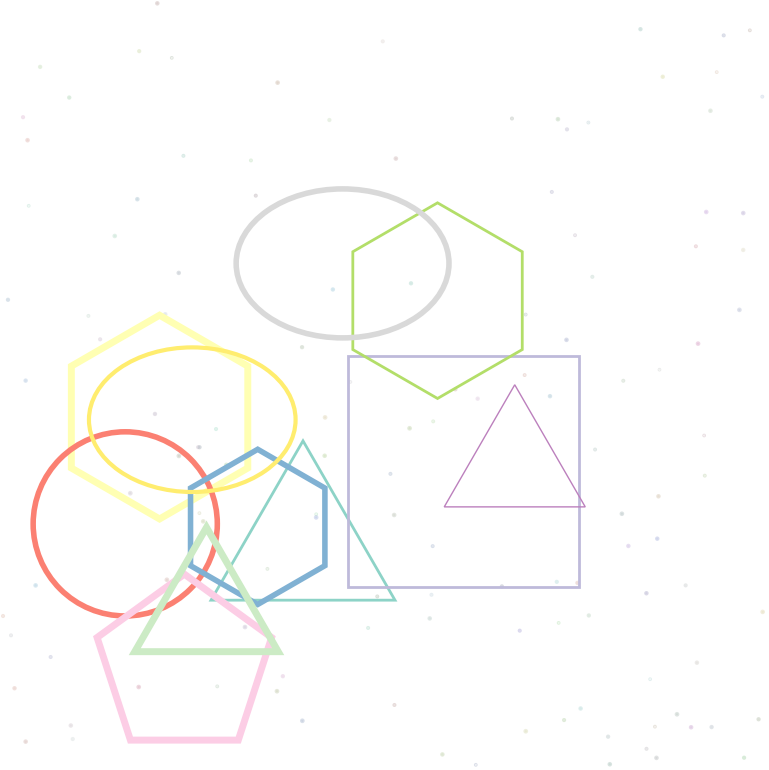[{"shape": "triangle", "thickness": 1, "radius": 0.69, "center": [0.394, 0.29]}, {"shape": "hexagon", "thickness": 2.5, "radius": 0.66, "center": [0.207, 0.458]}, {"shape": "square", "thickness": 1, "radius": 0.75, "center": [0.602, 0.388]}, {"shape": "circle", "thickness": 2, "radius": 0.6, "center": [0.163, 0.32]}, {"shape": "hexagon", "thickness": 2, "radius": 0.5, "center": [0.335, 0.316]}, {"shape": "hexagon", "thickness": 1, "radius": 0.64, "center": [0.568, 0.61]}, {"shape": "pentagon", "thickness": 2.5, "radius": 0.6, "center": [0.239, 0.135]}, {"shape": "oval", "thickness": 2, "radius": 0.69, "center": [0.445, 0.658]}, {"shape": "triangle", "thickness": 0.5, "radius": 0.53, "center": [0.668, 0.395]}, {"shape": "triangle", "thickness": 2.5, "radius": 0.54, "center": [0.268, 0.207]}, {"shape": "oval", "thickness": 1.5, "radius": 0.67, "center": [0.25, 0.455]}]